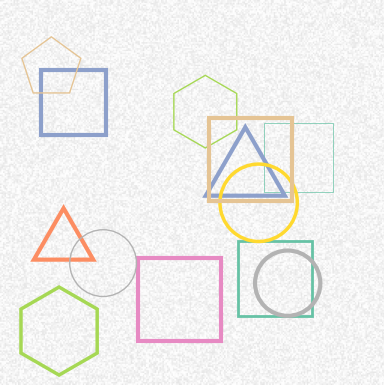[{"shape": "square", "thickness": 0.5, "radius": 0.45, "center": [0.776, 0.59]}, {"shape": "square", "thickness": 2, "radius": 0.49, "center": [0.714, 0.276]}, {"shape": "triangle", "thickness": 3, "radius": 0.44, "center": [0.165, 0.37]}, {"shape": "square", "thickness": 3, "radius": 0.42, "center": [0.19, 0.734]}, {"shape": "triangle", "thickness": 3, "radius": 0.59, "center": [0.637, 0.551]}, {"shape": "square", "thickness": 3, "radius": 0.54, "center": [0.466, 0.221]}, {"shape": "hexagon", "thickness": 1, "radius": 0.47, "center": [0.533, 0.71]}, {"shape": "hexagon", "thickness": 2.5, "radius": 0.57, "center": [0.153, 0.14]}, {"shape": "circle", "thickness": 2.5, "radius": 0.5, "center": [0.672, 0.473]}, {"shape": "square", "thickness": 3, "radius": 0.54, "center": [0.652, 0.585]}, {"shape": "pentagon", "thickness": 1, "radius": 0.4, "center": [0.133, 0.824]}, {"shape": "circle", "thickness": 1, "radius": 0.43, "center": [0.268, 0.317]}, {"shape": "circle", "thickness": 3, "radius": 0.42, "center": [0.747, 0.264]}]